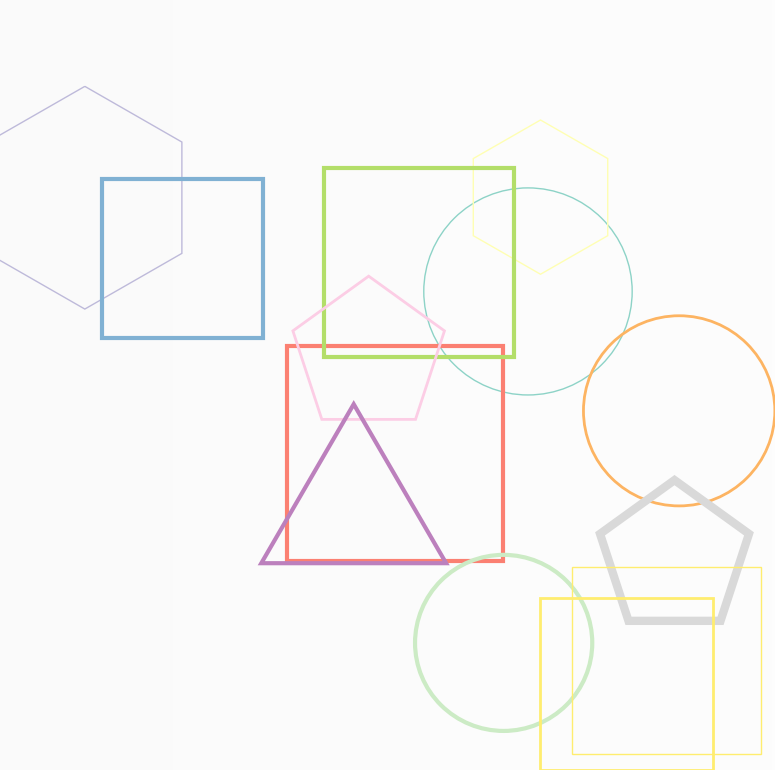[{"shape": "circle", "thickness": 0.5, "radius": 0.67, "center": [0.681, 0.622]}, {"shape": "hexagon", "thickness": 0.5, "radius": 0.5, "center": [0.697, 0.744]}, {"shape": "hexagon", "thickness": 0.5, "radius": 0.72, "center": [0.109, 0.743]}, {"shape": "square", "thickness": 1.5, "radius": 0.7, "center": [0.509, 0.411]}, {"shape": "square", "thickness": 1.5, "radius": 0.52, "center": [0.236, 0.664]}, {"shape": "circle", "thickness": 1, "radius": 0.62, "center": [0.876, 0.466]}, {"shape": "square", "thickness": 1.5, "radius": 0.61, "center": [0.541, 0.659]}, {"shape": "pentagon", "thickness": 1, "radius": 0.51, "center": [0.476, 0.539]}, {"shape": "pentagon", "thickness": 3, "radius": 0.51, "center": [0.87, 0.275]}, {"shape": "triangle", "thickness": 1.5, "radius": 0.69, "center": [0.456, 0.337]}, {"shape": "circle", "thickness": 1.5, "radius": 0.57, "center": [0.65, 0.165]}, {"shape": "square", "thickness": 1, "radius": 0.56, "center": [0.809, 0.112]}, {"shape": "square", "thickness": 0.5, "radius": 0.61, "center": [0.86, 0.143]}]